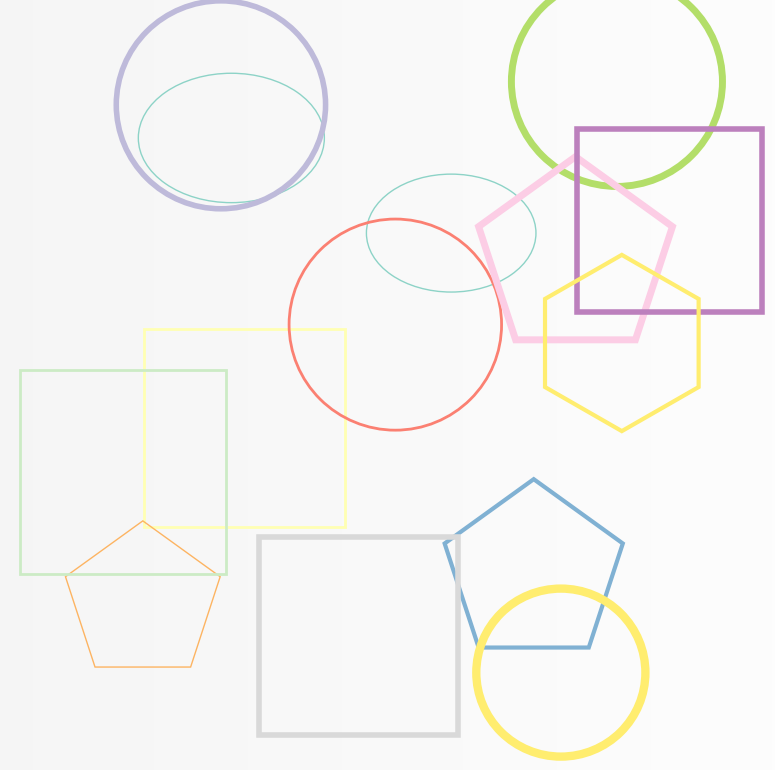[{"shape": "oval", "thickness": 0.5, "radius": 0.55, "center": [0.582, 0.697]}, {"shape": "oval", "thickness": 0.5, "radius": 0.6, "center": [0.299, 0.821]}, {"shape": "square", "thickness": 1, "radius": 0.65, "center": [0.316, 0.444]}, {"shape": "circle", "thickness": 2, "radius": 0.68, "center": [0.285, 0.864]}, {"shape": "circle", "thickness": 1, "radius": 0.69, "center": [0.51, 0.578]}, {"shape": "pentagon", "thickness": 1.5, "radius": 0.6, "center": [0.689, 0.257]}, {"shape": "pentagon", "thickness": 0.5, "radius": 0.52, "center": [0.184, 0.219]}, {"shape": "circle", "thickness": 2.5, "radius": 0.68, "center": [0.796, 0.894]}, {"shape": "pentagon", "thickness": 2.5, "radius": 0.66, "center": [0.743, 0.665]}, {"shape": "square", "thickness": 2, "radius": 0.64, "center": [0.462, 0.174]}, {"shape": "square", "thickness": 2, "radius": 0.6, "center": [0.864, 0.714]}, {"shape": "square", "thickness": 1, "radius": 0.66, "center": [0.159, 0.387]}, {"shape": "hexagon", "thickness": 1.5, "radius": 0.57, "center": [0.802, 0.555]}, {"shape": "circle", "thickness": 3, "radius": 0.55, "center": [0.724, 0.126]}]